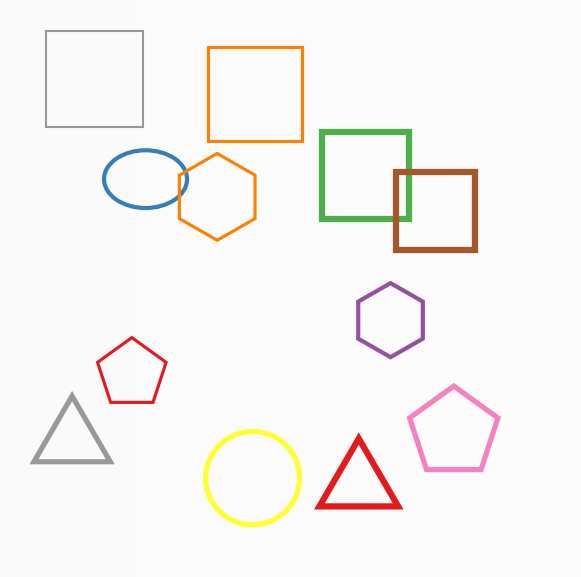[{"shape": "pentagon", "thickness": 1.5, "radius": 0.31, "center": [0.227, 0.353]}, {"shape": "triangle", "thickness": 3, "radius": 0.39, "center": [0.617, 0.161]}, {"shape": "oval", "thickness": 2, "radius": 0.36, "center": [0.25, 0.689]}, {"shape": "square", "thickness": 3, "radius": 0.38, "center": [0.629, 0.696]}, {"shape": "hexagon", "thickness": 2, "radius": 0.32, "center": [0.672, 0.445]}, {"shape": "square", "thickness": 1.5, "radius": 0.4, "center": [0.438, 0.837]}, {"shape": "hexagon", "thickness": 1.5, "radius": 0.38, "center": [0.374, 0.658]}, {"shape": "circle", "thickness": 2.5, "radius": 0.4, "center": [0.435, 0.171]}, {"shape": "square", "thickness": 3, "radius": 0.34, "center": [0.749, 0.634]}, {"shape": "pentagon", "thickness": 2.5, "radius": 0.4, "center": [0.781, 0.251]}, {"shape": "square", "thickness": 1, "radius": 0.41, "center": [0.163, 0.863]}, {"shape": "triangle", "thickness": 2.5, "radius": 0.38, "center": [0.124, 0.237]}]